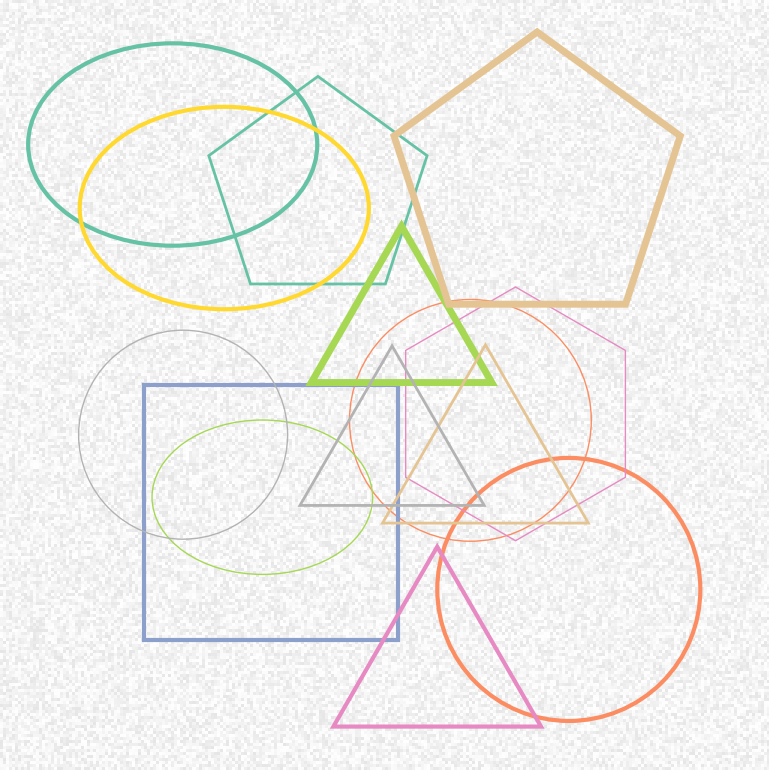[{"shape": "oval", "thickness": 1.5, "radius": 0.94, "center": [0.224, 0.812]}, {"shape": "pentagon", "thickness": 1, "radius": 0.75, "center": [0.413, 0.752]}, {"shape": "circle", "thickness": 0.5, "radius": 0.79, "center": [0.611, 0.454]}, {"shape": "circle", "thickness": 1.5, "radius": 0.85, "center": [0.739, 0.235]}, {"shape": "square", "thickness": 1.5, "radius": 0.83, "center": [0.352, 0.334]}, {"shape": "hexagon", "thickness": 0.5, "radius": 0.82, "center": [0.67, 0.463]}, {"shape": "triangle", "thickness": 1.5, "radius": 0.78, "center": [0.568, 0.134]}, {"shape": "oval", "thickness": 0.5, "radius": 0.72, "center": [0.341, 0.354]}, {"shape": "triangle", "thickness": 2.5, "radius": 0.68, "center": [0.522, 0.571]}, {"shape": "oval", "thickness": 1.5, "radius": 0.94, "center": [0.291, 0.73]}, {"shape": "pentagon", "thickness": 2.5, "radius": 0.98, "center": [0.698, 0.763]}, {"shape": "triangle", "thickness": 1, "radius": 0.77, "center": [0.63, 0.398]}, {"shape": "circle", "thickness": 0.5, "radius": 0.68, "center": [0.238, 0.435]}, {"shape": "triangle", "thickness": 1, "radius": 0.69, "center": [0.509, 0.413]}]